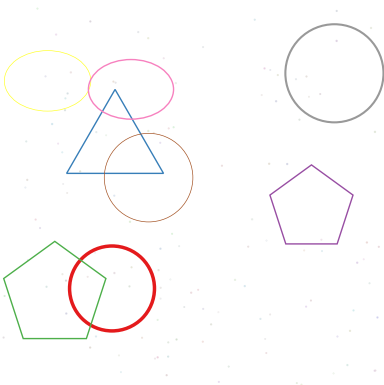[{"shape": "circle", "thickness": 2.5, "radius": 0.55, "center": [0.291, 0.251]}, {"shape": "triangle", "thickness": 1, "radius": 0.73, "center": [0.299, 0.622]}, {"shape": "pentagon", "thickness": 1, "radius": 0.7, "center": [0.142, 0.233]}, {"shape": "pentagon", "thickness": 1, "radius": 0.57, "center": [0.809, 0.458]}, {"shape": "oval", "thickness": 0.5, "radius": 0.56, "center": [0.124, 0.79]}, {"shape": "circle", "thickness": 0.5, "radius": 0.58, "center": [0.386, 0.539]}, {"shape": "oval", "thickness": 1, "radius": 0.55, "center": [0.34, 0.768]}, {"shape": "circle", "thickness": 1.5, "radius": 0.64, "center": [0.869, 0.81]}]